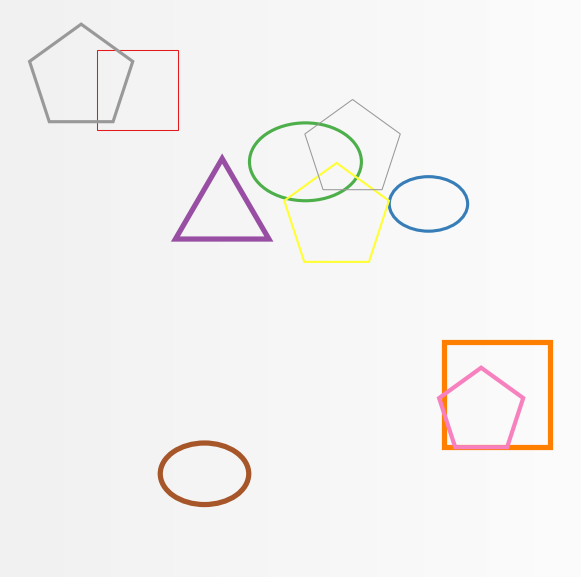[{"shape": "square", "thickness": 0.5, "radius": 0.35, "center": [0.237, 0.843]}, {"shape": "oval", "thickness": 1.5, "radius": 0.34, "center": [0.737, 0.646]}, {"shape": "oval", "thickness": 1.5, "radius": 0.48, "center": [0.525, 0.719]}, {"shape": "triangle", "thickness": 2.5, "radius": 0.46, "center": [0.382, 0.632]}, {"shape": "square", "thickness": 2.5, "radius": 0.46, "center": [0.856, 0.316]}, {"shape": "pentagon", "thickness": 1, "radius": 0.47, "center": [0.579, 0.622]}, {"shape": "oval", "thickness": 2.5, "radius": 0.38, "center": [0.352, 0.179]}, {"shape": "pentagon", "thickness": 2, "radius": 0.38, "center": [0.828, 0.286]}, {"shape": "pentagon", "thickness": 0.5, "radius": 0.43, "center": [0.607, 0.74]}, {"shape": "pentagon", "thickness": 1.5, "radius": 0.47, "center": [0.14, 0.864]}]